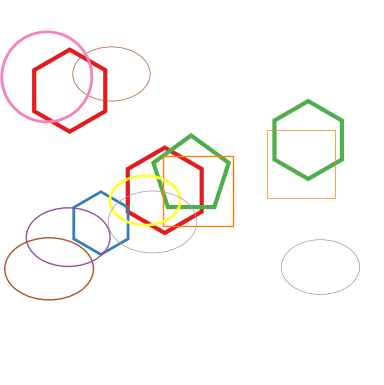[{"shape": "hexagon", "thickness": 3, "radius": 0.55, "center": [0.428, 0.506]}, {"shape": "hexagon", "thickness": 3, "radius": 0.53, "center": [0.181, 0.765]}, {"shape": "hexagon", "thickness": 2, "radius": 0.41, "center": [0.262, 0.42]}, {"shape": "hexagon", "thickness": 3, "radius": 0.51, "center": [0.8, 0.636]}, {"shape": "pentagon", "thickness": 3, "radius": 0.51, "center": [0.496, 0.545]}, {"shape": "oval", "thickness": 1, "radius": 0.54, "center": [0.177, 0.384]}, {"shape": "square", "thickness": 0.5, "radius": 0.44, "center": [0.782, 0.573]}, {"shape": "square", "thickness": 1, "radius": 0.45, "center": [0.514, 0.504]}, {"shape": "oval", "thickness": 2, "radius": 0.46, "center": [0.377, 0.479]}, {"shape": "oval", "thickness": 0.5, "radius": 0.5, "center": [0.289, 0.808]}, {"shape": "oval", "thickness": 1, "radius": 0.58, "center": [0.128, 0.302]}, {"shape": "circle", "thickness": 2, "radius": 0.58, "center": [0.122, 0.8]}, {"shape": "oval", "thickness": 0.5, "radius": 0.51, "center": [0.832, 0.306]}, {"shape": "oval", "thickness": 0.5, "radius": 0.57, "center": [0.396, 0.423]}]